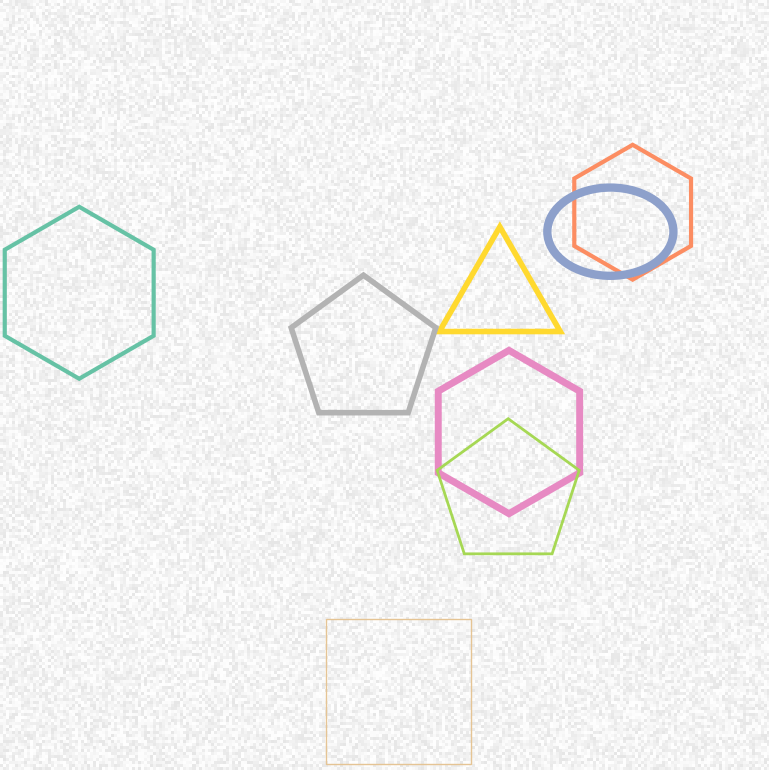[{"shape": "hexagon", "thickness": 1.5, "radius": 0.56, "center": [0.103, 0.62]}, {"shape": "hexagon", "thickness": 1.5, "radius": 0.44, "center": [0.822, 0.724]}, {"shape": "oval", "thickness": 3, "radius": 0.41, "center": [0.793, 0.699]}, {"shape": "hexagon", "thickness": 2.5, "radius": 0.53, "center": [0.661, 0.439]}, {"shape": "pentagon", "thickness": 1, "radius": 0.48, "center": [0.66, 0.359]}, {"shape": "triangle", "thickness": 2, "radius": 0.45, "center": [0.649, 0.615]}, {"shape": "square", "thickness": 0.5, "radius": 0.47, "center": [0.518, 0.102]}, {"shape": "pentagon", "thickness": 2, "radius": 0.49, "center": [0.472, 0.544]}]